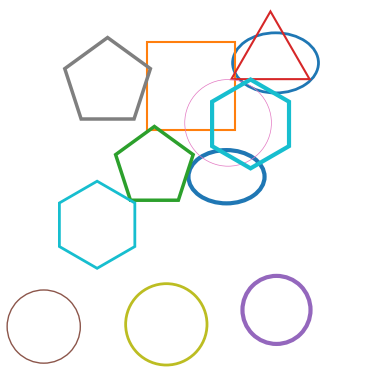[{"shape": "oval", "thickness": 2, "radius": 0.56, "center": [0.716, 0.837]}, {"shape": "oval", "thickness": 3, "radius": 0.49, "center": [0.588, 0.541]}, {"shape": "square", "thickness": 1.5, "radius": 0.57, "center": [0.496, 0.777]}, {"shape": "pentagon", "thickness": 2.5, "radius": 0.53, "center": [0.401, 0.566]}, {"shape": "triangle", "thickness": 1.5, "radius": 0.59, "center": [0.702, 0.853]}, {"shape": "circle", "thickness": 3, "radius": 0.44, "center": [0.718, 0.195]}, {"shape": "circle", "thickness": 1, "radius": 0.48, "center": [0.114, 0.152]}, {"shape": "circle", "thickness": 0.5, "radius": 0.56, "center": [0.592, 0.681]}, {"shape": "pentagon", "thickness": 2.5, "radius": 0.58, "center": [0.279, 0.785]}, {"shape": "circle", "thickness": 2, "radius": 0.53, "center": [0.432, 0.158]}, {"shape": "hexagon", "thickness": 3, "radius": 0.58, "center": [0.651, 0.678]}, {"shape": "hexagon", "thickness": 2, "radius": 0.57, "center": [0.252, 0.416]}]